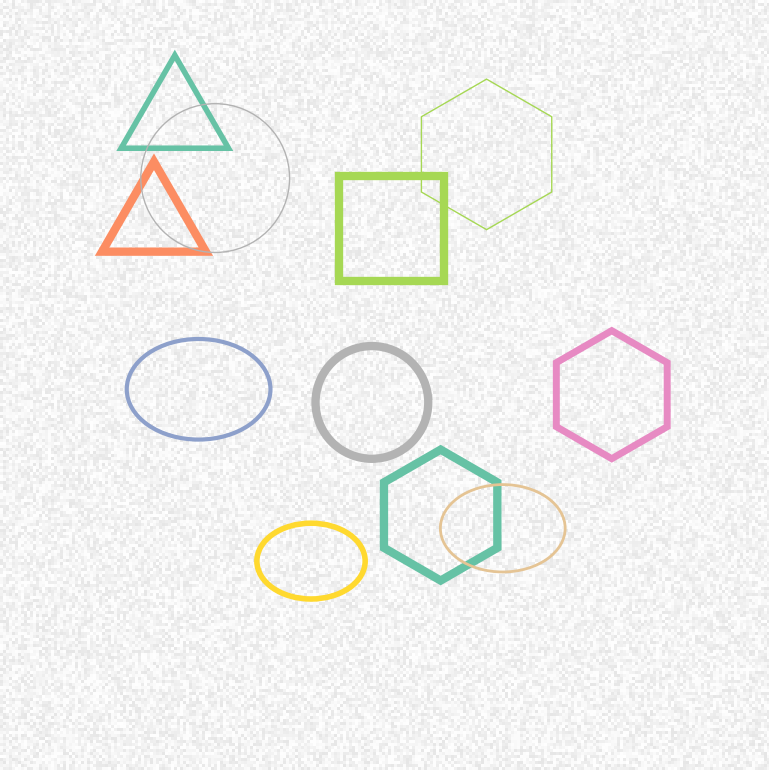[{"shape": "hexagon", "thickness": 3, "radius": 0.43, "center": [0.572, 0.331]}, {"shape": "triangle", "thickness": 2, "radius": 0.4, "center": [0.227, 0.848]}, {"shape": "triangle", "thickness": 3, "radius": 0.39, "center": [0.2, 0.712]}, {"shape": "oval", "thickness": 1.5, "radius": 0.47, "center": [0.258, 0.494]}, {"shape": "hexagon", "thickness": 2.5, "radius": 0.42, "center": [0.794, 0.487]}, {"shape": "square", "thickness": 3, "radius": 0.34, "center": [0.509, 0.703]}, {"shape": "hexagon", "thickness": 0.5, "radius": 0.49, "center": [0.632, 0.799]}, {"shape": "oval", "thickness": 2, "radius": 0.35, "center": [0.404, 0.271]}, {"shape": "oval", "thickness": 1, "radius": 0.41, "center": [0.653, 0.314]}, {"shape": "circle", "thickness": 3, "radius": 0.37, "center": [0.483, 0.477]}, {"shape": "circle", "thickness": 0.5, "radius": 0.48, "center": [0.279, 0.769]}]